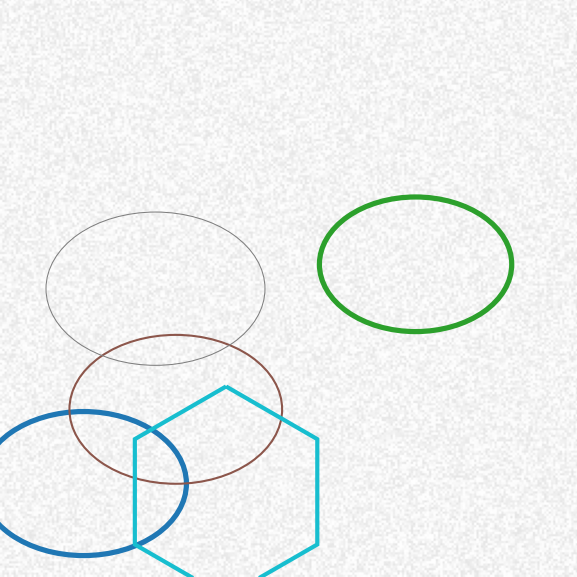[{"shape": "oval", "thickness": 2.5, "radius": 0.89, "center": [0.145, 0.162]}, {"shape": "oval", "thickness": 2.5, "radius": 0.83, "center": [0.72, 0.541]}, {"shape": "oval", "thickness": 1, "radius": 0.92, "center": [0.304, 0.29]}, {"shape": "oval", "thickness": 0.5, "radius": 0.95, "center": [0.269, 0.499]}, {"shape": "hexagon", "thickness": 2, "radius": 0.91, "center": [0.391, 0.148]}]